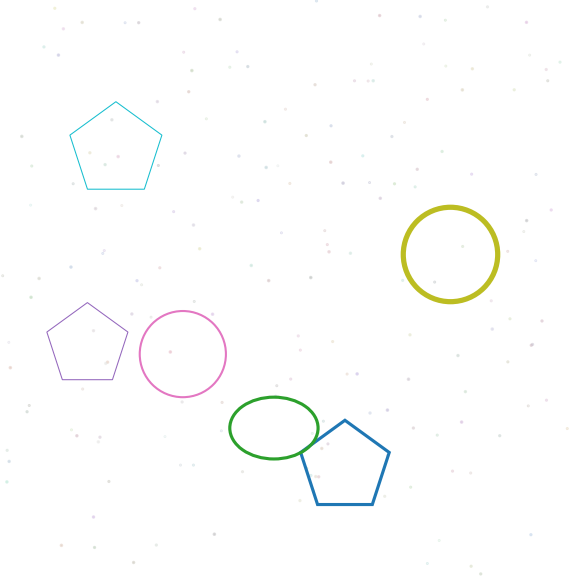[{"shape": "pentagon", "thickness": 1.5, "radius": 0.4, "center": [0.597, 0.191]}, {"shape": "oval", "thickness": 1.5, "radius": 0.38, "center": [0.474, 0.258]}, {"shape": "pentagon", "thickness": 0.5, "radius": 0.37, "center": [0.151, 0.401]}, {"shape": "circle", "thickness": 1, "radius": 0.37, "center": [0.317, 0.386]}, {"shape": "circle", "thickness": 2.5, "radius": 0.41, "center": [0.78, 0.558]}, {"shape": "pentagon", "thickness": 0.5, "radius": 0.42, "center": [0.201, 0.739]}]